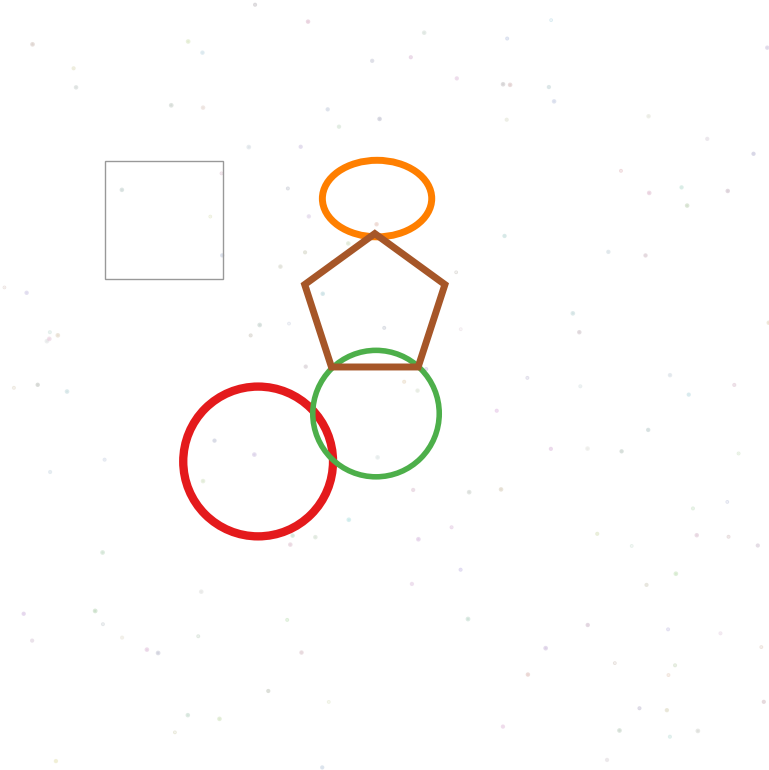[{"shape": "circle", "thickness": 3, "radius": 0.49, "center": [0.335, 0.401]}, {"shape": "circle", "thickness": 2, "radius": 0.41, "center": [0.488, 0.463]}, {"shape": "oval", "thickness": 2.5, "radius": 0.36, "center": [0.49, 0.742]}, {"shape": "pentagon", "thickness": 2.5, "radius": 0.48, "center": [0.487, 0.601]}, {"shape": "square", "thickness": 0.5, "radius": 0.38, "center": [0.213, 0.714]}]